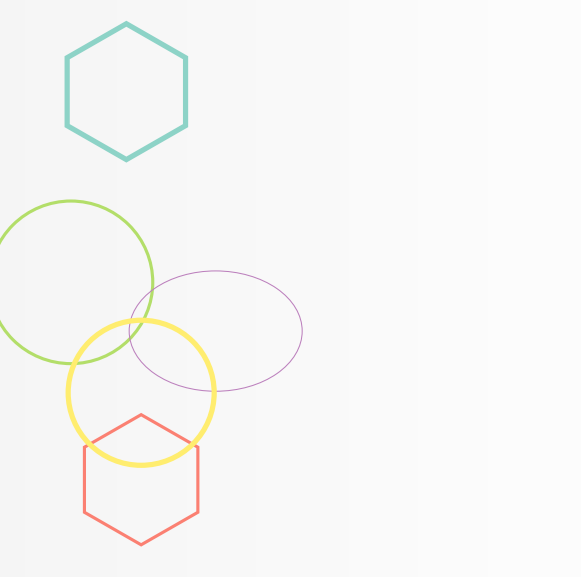[{"shape": "hexagon", "thickness": 2.5, "radius": 0.59, "center": [0.217, 0.84]}, {"shape": "hexagon", "thickness": 1.5, "radius": 0.56, "center": [0.243, 0.168]}, {"shape": "circle", "thickness": 1.5, "radius": 0.7, "center": [0.122, 0.51]}, {"shape": "oval", "thickness": 0.5, "radius": 0.74, "center": [0.371, 0.426]}, {"shape": "circle", "thickness": 2.5, "radius": 0.63, "center": [0.243, 0.319]}]